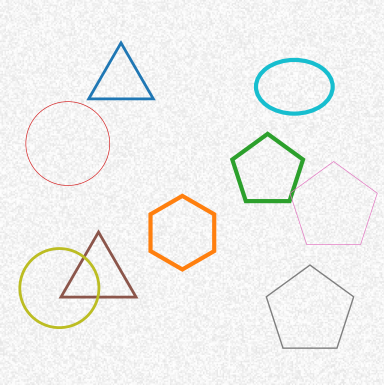[{"shape": "triangle", "thickness": 2, "radius": 0.48, "center": [0.314, 0.792]}, {"shape": "hexagon", "thickness": 3, "radius": 0.48, "center": [0.474, 0.396]}, {"shape": "pentagon", "thickness": 3, "radius": 0.48, "center": [0.695, 0.556]}, {"shape": "circle", "thickness": 0.5, "radius": 0.54, "center": [0.176, 0.627]}, {"shape": "triangle", "thickness": 2, "radius": 0.56, "center": [0.256, 0.285]}, {"shape": "pentagon", "thickness": 0.5, "radius": 0.6, "center": [0.867, 0.461]}, {"shape": "pentagon", "thickness": 1, "radius": 0.6, "center": [0.805, 0.192]}, {"shape": "circle", "thickness": 2, "radius": 0.51, "center": [0.154, 0.252]}, {"shape": "oval", "thickness": 3, "radius": 0.5, "center": [0.764, 0.775]}]